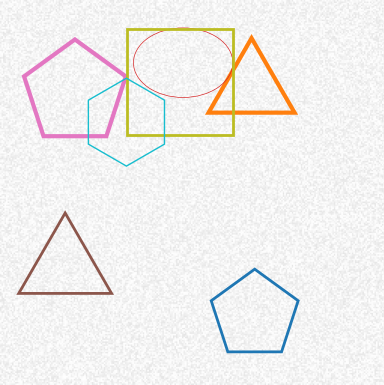[{"shape": "pentagon", "thickness": 2, "radius": 0.59, "center": [0.662, 0.182]}, {"shape": "triangle", "thickness": 3, "radius": 0.64, "center": [0.653, 0.772]}, {"shape": "oval", "thickness": 0.5, "radius": 0.65, "center": [0.476, 0.837]}, {"shape": "triangle", "thickness": 2, "radius": 0.7, "center": [0.169, 0.308]}, {"shape": "pentagon", "thickness": 3, "radius": 0.69, "center": [0.195, 0.759]}, {"shape": "square", "thickness": 2, "radius": 0.68, "center": [0.467, 0.787]}, {"shape": "hexagon", "thickness": 1, "radius": 0.57, "center": [0.328, 0.683]}]